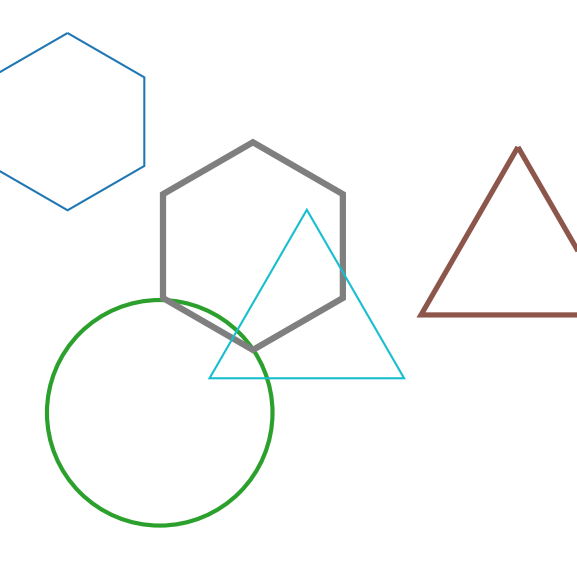[{"shape": "hexagon", "thickness": 1, "radius": 0.77, "center": [0.117, 0.788]}, {"shape": "circle", "thickness": 2, "radius": 0.98, "center": [0.277, 0.284]}, {"shape": "triangle", "thickness": 2.5, "radius": 0.97, "center": [0.897, 0.551]}, {"shape": "hexagon", "thickness": 3, "radius": 0.9, "center": [0.438, 0.573]}, {"shape": "triangle", "thickness": 1, "radius": 0.97, "center": [0.531, 0.441]}]